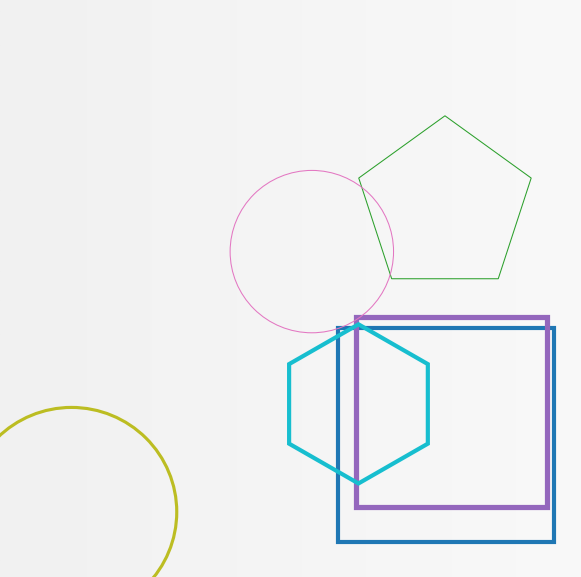[{"shape": "square", "thickness": 2, "radius": 0.93, "center": [0.767, 0.247]}, {"shape": "pentagon", "thickness": 0.5, "radius": 0.78, "center": [0.766, 0.643]}, {"shape": "square", "thickness": 2.5, "radius": 0.82, "center": [0.776, 0.286]}, {"shape": "circle", "thickness": 0.5, "radius": 0.7, "center": [0.536, 0.563]}, {"shape": "circle", "thickness": 1.5, "radius": 0.91, "center": [0.123, 0.113]}, {"shape": "hexagon", "thickness": 2, "radius": 0.69, "center": [0.617, 0.3]}]